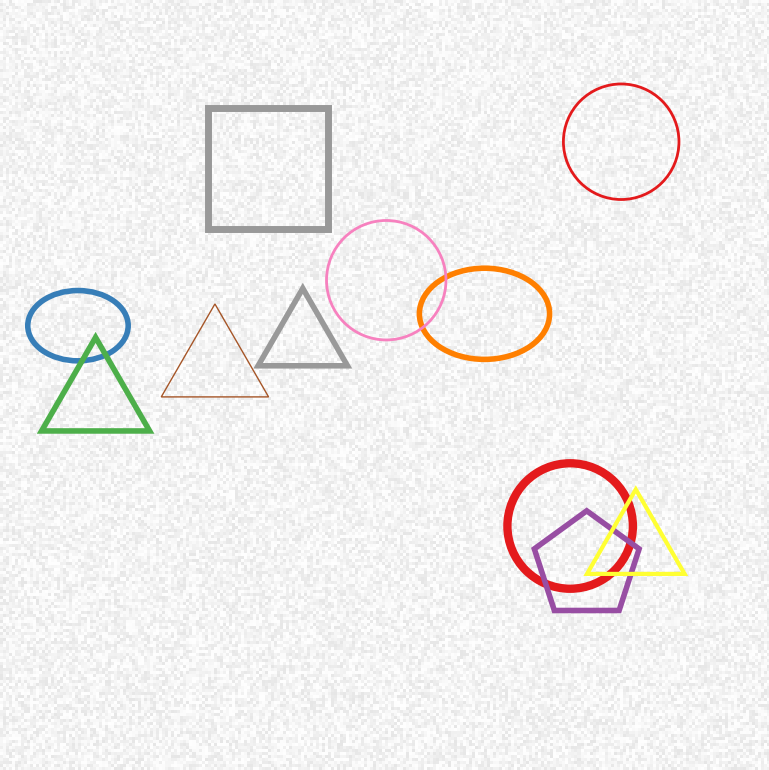[{"shape": "circle", "thickness": 3, "radius": 0.41, "center": [0.74, 0.317]}, {"shape": "circle", "thickness": 1, "radius": 0.38, "center": [0.807, 0.816]}, {"shape": "oval", "thickness": 2, "radius": 0.33, "center": [0.101, 0.577]}, {"shape": "triangle", "thickness": 2, "radius": 0.4, "center": [0.124, 0.481]}, {"shape": "pentagon", "thickness": 2, "radius": 0.36, "center": [0.762, 0.265]}, {"shape": "oval", "thickness": 2, "radius": 0.42, "center": [0.629, 0.592]}, {"shape": "triangle", "thickness": 1.5, "radius": 0.37, "center": [0.826, 0.291]}, {"shape": "triangle", "thickness": 0.5, "radius": 0.4, "center": [0.279, 0.525]}, {"shape": "circle", "thickness": 1, "radius": 0.39, "center": [0.502, 0.636]}, {"shape": "triangle", "thickness": 2, "radius": 0.34, "center": [0.393, 0.558]}, {"shape": "square", "thickness": 2.5, "radius": 0.39, "center": [0.348, 0.781]}]